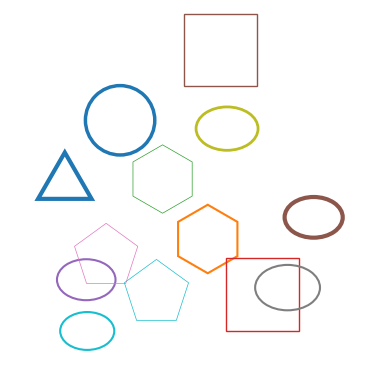[{"shape": "triangle", "thickness": 3, "radius": 0.4, "center": [0.168, 0.524]}, {"shape": "circle", "thickness": 2.5, "radius": 0.45, "center": [0.312, 0.688]}, {"shape": "hexagon", "thickness": 1.5, "radius": 0.44, "center": [0.54, 0.379]}, {"shape": "hexagon", "thickness": 0.5, "radius": 0.44, "center": [0.422, 0.535]}, {"shape": "square", "thickness": 1, "radius": 0.47, "center": [0.682, 0.235]}, {"shape": "oval", "thickness": 1.5, "radius": 0.38, "center": [0.224, 0.273]}, {"shape": "square", "thickness": 1, "radius": 0.47, "center": [0.573, 0.87]}, {"shape": "oval", "thickness": 3, "radius": 0.38, "center": [0.815, 0.435]}, {"shape": "pentagon", "thickness": 0.5, "radius": 0.43, "center": [0.276, 0.334]}, {"shape": "oval", "thickness": 1.5, "radius": 0.42, "center": [0.747, 0.253]}, {"shape": "oval", "thickness": 2, "radius": 0.4, "center": [0.59, 0.666]}, {"shape": "pentagon", "thickness": 0.5, "radius": 0.44, "center": [0.406, 0.239]}, {"shape": "oval", "thickness": 1.5, "radius": 0.35, "center": [0.227, 0.14]}]